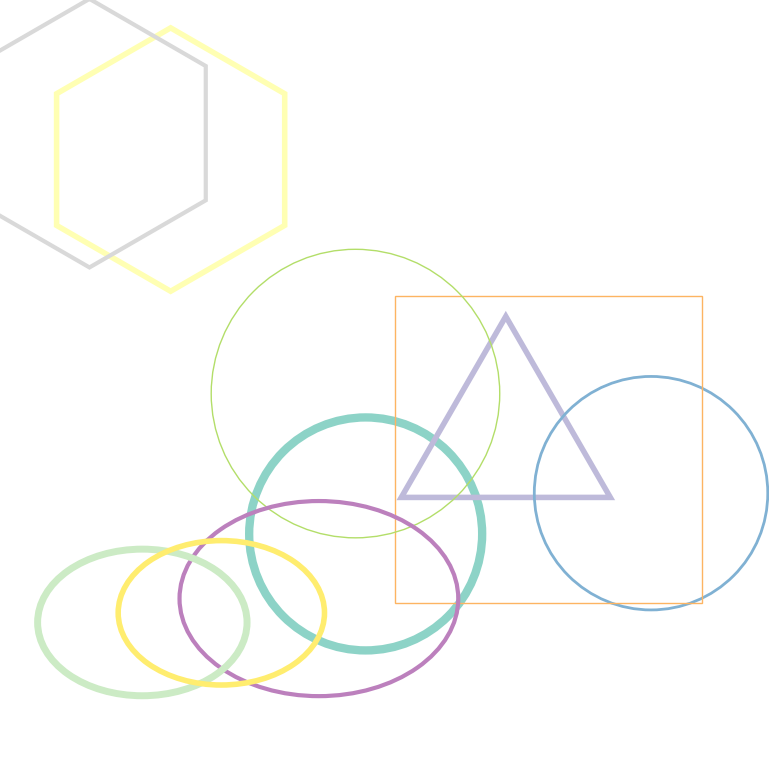[{"shape": "circle", "thickness": 3, "radius": 0.76, "center": [0.475, 0.307]}, {"shape": "hexagon", "thickness": 2, "radius": 0.86, "center": [0.222, 0.793]}, {"shape": "triangle", "thickness": 2, "radius": 0.78, "center": [0.657, 0.432]}, {"shape": "circle", "thickness": 1, "radius": 0.76, "center": [0.845, 0.359]}, {"shape": "square", "thickness": 0.5, "radius": 1.0, "center": [0.712, 0.416]}, {"shape": "circle", "thickness": 0.5, "radius": 0.94, "center": [0.462, 0.489]}, {"shape": "hexagon", "thickness": 1.5, "radius": 0.87, "center": [0.116, 0.827]}, {"shape": "oval", "thickness": 1.5, "radius": 0.9, "center": [0.414, 0.223]}, {"shape": "oval", "thickness": 2.5, "radius": 0.68, "center": [0.185, 0.192]}, {"shape": "oval", "thickness": 2, "radius": 0.67, "center": [0.287, 0.204]}]